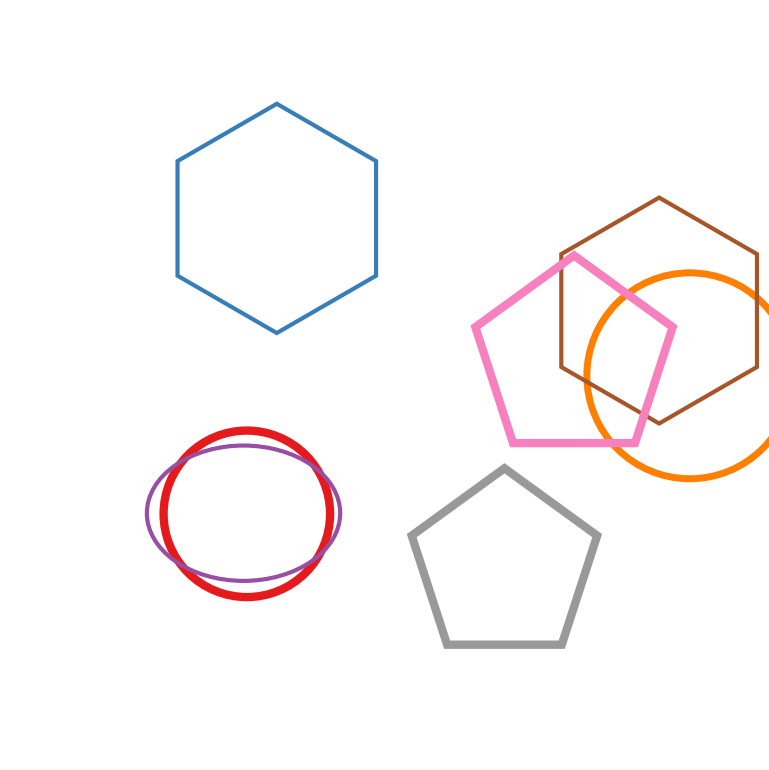[{"shape": "circle", "thickness": 3, "radius": 0.54, "center": [0.321, 0.333]}, {"shape": "hexagon", "thickness": 1.5, "radius": 0.74, "center": [0.359, 0.716]}, {"shape": "oval", "thickness": 1.5, "radius": 0.63, "center": [0.316, 0.333]}, {"shape": "circle", "thickness": 2.5, "radius": 0.67, "center": [0.896, 0.512]}, {"shape": "hexagon", "thickness": 1.5, "radius": 0.73, "center": [0.856, 0.597]}, {"shape": "pentagon", "thickness": 3, "radius": 0.67, "center": [0.745, 0.534]}, {"shape": "pentagon", "thickness": 3, "radius": 0.63, "center": [0.655, 0.265]}]